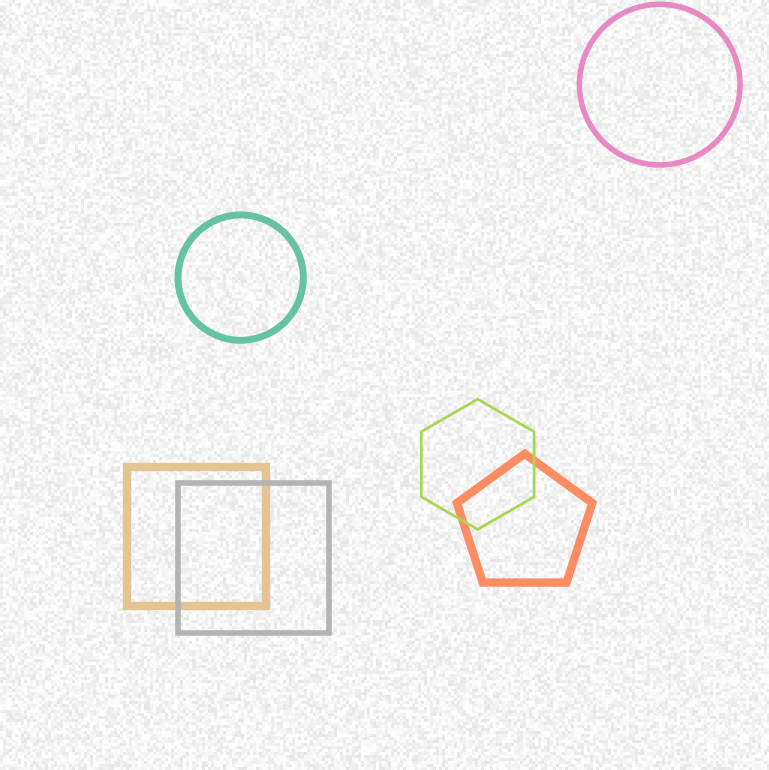[{"shape": "circle", "thickness": 2.5, "radius": 0.41, "center": [0.313, 0.639]}, {"shape": "pentagon", "thickness": 3, "radius": 0.46, "center": [0.681, 0.318]}, {"shape": "circle", "thickness": 2, "radius": 0.52, "center": [0.857, 0.89]}, {"shape": "hexagon", "thickness": 1, "radius": 0.42, "center": [0.62, 0.397]}, {"shape": "square", "thickness": 3, "radius": 0.45, "center": [0.255, 0.303]}, {"shape": "square", "thickness": 2, "radius": 0.49, "center": [0.329, 0.276]}]